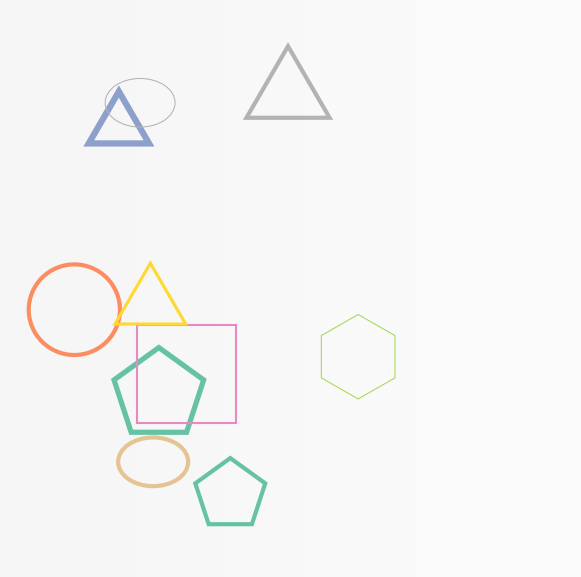[{"shape": "pentagon", "thickness": 2.5, "radius": 0.41, "center": [0.273, 0.316]}, {"shape": "pentagon", "thickness": 2, "radius": 0.32, "center": [0.396, 0.143]}, {"shape": "circle", "thickness": 2, "radius": 0.39, "center": [0.128, 0.463]}, {"shape": "triangle", "thickness": 3, "radius": 0.3, "center": [0.205, 0.781]}, {"shape": "square", "thickness": 1, "radius": 0.42, "center": [0.321, 0.351]}, {"shape": "hexagon", "thickness": 0.5, "radius": 0.37, "center": [0.616, 0.381]}, {"shape": "triangle", "thickness": 1.5, "radius": 0.35, "center": [0.259, 0.473]}, {"shape": "oval", "thickness": 2, "radius": 0.3, "center": [0.264, 0.199]}, {"shape": "oval", "thickness": 0.5, "radius": 0.3, "center": [0.241, 0.821]}, {"shape": "triangle", "thickness": 2, "radius": 0.41, "center": [0.496, 0.837]}]